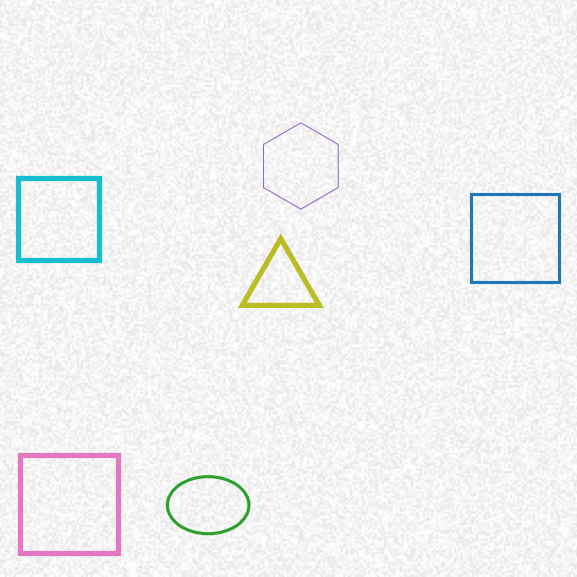[{"shape": "square", "thickness": 1.5, "radius": 0.38, "center": [0.892, 0.587]}, {"shape": "oval", "thickness": 1.5, "radius": 0.35, "center": [0.36, 0.124]}, {"shape": "hexagon", "thickness": 0.5, "radius": 0.37, "center": [0.521, 0.712]}, {"shape": "square", "thickness": 2.5, "radius": 0.43, "center": [0.119, 0.126]}, {"shape": "triangle", "thickness": 2.5, "radius": 0.39, "center": [0.486, 0.509]}, {"shape": "square", "thickness": 2.5, "radius": 0.35, "center": [0.101, 0.62]}]